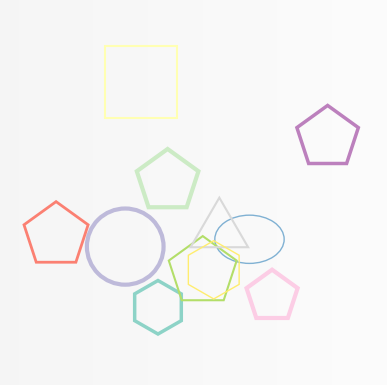[{"shape": "hexagon", "thickness": 2.5, "radius": 0.35, "center": [0.408, 0.202]}, {"shape": "square", "thickness": 1.5, "radius": 0.47, "center": [0.364, 0.786]}, {"shape": "circle", "thickness": 3, "radius": 0.49, "center": [0.323, 0.359]}, {"shape": "pentagon", "thickness": 2, "radius": 0.43, "center": [0.145, 0.389]}, {"shape": "oval", "thickness": 1, "radius": 0.45, "center": [0.644, 0.378]}, {"shape": "pentagon", "thickness": 1.5, "radius": 0.46, "center": [0.523, 0.295]}, {"shape": "pentagon", "thickness": 3, "radius": 0.35, "center": [0.702, 0.23]}, {"shape": "triangle", "thickness": 1.5, "radius": 0.43, "center": [0.566, 0.401]}, {"shape": "pentagon", "thickness": 2.5, "radius": 0.42, "center": [0.845, 0.643]}, {"shape": "pentagon", "thickness": 3, "radius": 0.42, "center": [0.433, 0.529]}, {"shape": "hexagon", "thickness": 1, "radius": 0.38, "center": [0.552, 0.299]}]